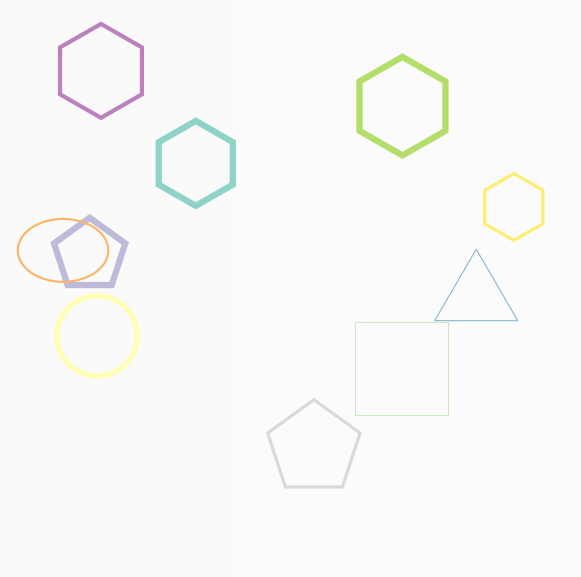[{"shape": "hexagon", "thickness": 3, "radius": 0.37, "center": [0.337, 0.716]}, {"shape": "circle", "thickness": 2.5, "radius": 0.35, "center": [0.167, 0.418]}, {"shape": "pentagon", "thickness": 3, "radius": 0.32, "center": [0.154, 0.558]}, {"shape": "triangle", "thickness": 0.5, "radius": 0.41, "center": [0.819, 0.485]}, {"shape": "oval", "thickness": 1, "radius": 0.39, "center": [0.109, 0.566]}, {"shape": "hexagon", "thickness": 3, "radius": 0.43, "center": [0.692, 0.815]}, {"shape": "pentagon", "thickness": 1.5, "radius": 0.42, "center": [0.54, 0.224]}, {"shape": "hexagon", "thickness": 2, "radius": 0.41, "center": [0.174, 0.876]}, {"shape": "square", "thickness": 0.5, "radius": 0.4, "center": [0.691, 0.36]}, {"shape": "hexagon", "thickness": 1.5, "radius": 0.29, "center": [0.884, 0.641]}]